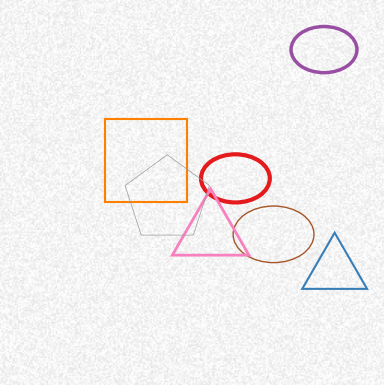[{"shape": "oval", "thickness": 3, "radius": 0.45, "center": [0.611, 0.537]}, {"shape": "triangle", "thickness": 1.5, "radius": 0.49, "center": [0.869, 0.298]}, {"shape": "oval", "thickness": 2.5, "radius": 0.43, "center": [0.842, 0.871]}, {"shape": "square", "thickness": 1.5, "radius": 0.53, "center": [0.38, 0.583]}, {"shape": "oval", "thickness": 1, "radius": 0.52, "center": [0.711, 0.391]}, {"shape": "triangle", "thickness": 2, "radius": 0.57, "center": [0.547, 0.395]}, {"shape": "pentagon", "thickness": 0.5, "radius": 0.58, "center": [0.434, 0.483]}]